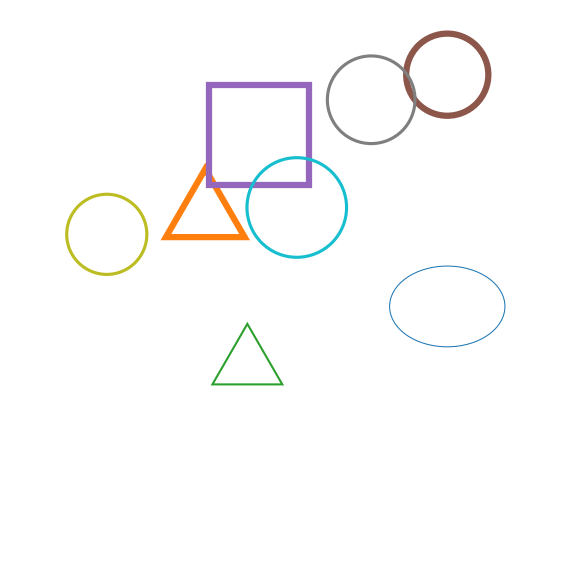[{"shape": "oval", "thickness": 0.5, "radius": 0.5, "center": [0.774, 0.469]}, {"shape": "triangle", "thickness": 3, "radius": 0.39, "center": [0.355, 0.628]}, {"shape": "triangle", "thickness": 1, "radius": 0.35, "center": [0.428, 0.368]}, {"shape": "square", "thickness": 3, "radius": 0.43, "center": [0.448, 0.766]}, {"shape": "circle", "thickness": 3, "radius": 0.36, "center": [0.774, 0.87]}, {"shape": "circle", "thickness": 1.5, "radius": 0.38, "center": [0.643, 0.826]}, {"shape": "circle", "thickness": 1.5, "radius": 0.35, "center": [0.185, 0.593]}, {"shape": "circle", "thickness": 1.5, "radius": 0.43, "center": [0.514, 0.64]}]